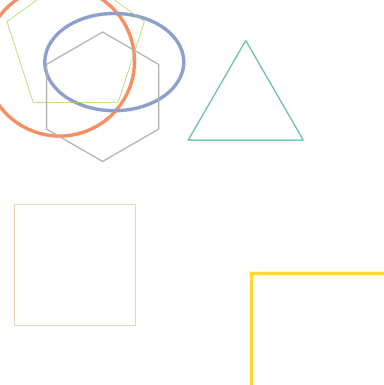[{"shape": "triangle", "thickness": 1, "radius": 0.86, "center": [0.638, 0.722]}, {"shape": "circle", "thickness": 2.5, "radius": 0.97, "center": [0.155, 0.841]}, {"shape": "oval", "thickness": 2.5, "radius": 0.9, "center": [0.297, 0.839]}, {"shape": "pentagon", "thickness": 0.5, "radius": 0.94, "center": [0.197, 0.886]}, {"shape": "square", "thickness": 2.5, "radius": 0.95, "center": [0.843, 0.102]}, {"shape": "square", "thickness": 0.5, "radius": 0.78, "center": [0.193, 0.313]}, {"shape": "hexagon", "thickness": 1, "radius": 0.84, "center": [0.266, 0.749]}]